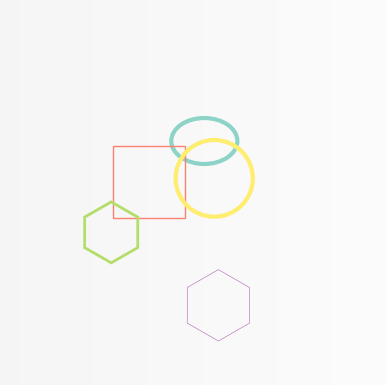[{"shape": "oval", "thickness": 3, "radius": 0.43, "center": [0.527, 0.634]}, {"shape": "square", "thickness": 1, "radius": 0.47, "center": [0.384, 0.527]}, {"shape": "hexagon", "thickness": 2, "radius": 0.4, "center": [0.287, 0.396]}, {"shape": "hexagon", "thickness": 0.5, "radius": 0.46, "center": [0.564, 0.207]}, {"shape": "circle", "thickness": 3, "radius": 0.5, "center": [0.553, 0.537]}]